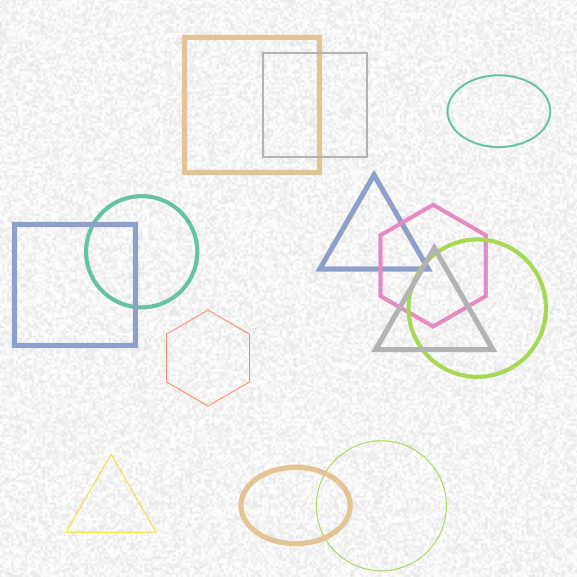[{"shape": "oval", "thickness": 1, "radius": 0.44, "center": [0.864, 0.807]}, {"shape": "circle", "thickness": 2, "radius": 0.48, "center": [0.245, 0.563]}, {"shape": "hexagon", "thickness": 0.5, "radius": 0.41, "center": [0.36, 0.379]}, {"shape": "triangle", "thickness": 2.5, "radius": 0.54, "center": [0.648, 0.588]}, {"shape": "square", "thickness": 2.5, "radius": 0.52, "center": [0.129, 0.506]}, {"shape": "hexagon", "thickness": 2, "radius": 0.53, "center": [0.75, 0.539]}, {"shape": "circle", "thickness": 2, "radius": 0.6, "center": [0.826, 0.466]}, {"shape": "circle", "thickness": 0.5, "radius": 0.56, "center": [0.66, 0.123]}, {"shape": "triangle", "thickness": 0.5, "radius": 0.45, "center": [0.192, 0.123]}, {"shape": "oval", "thickness": 2.5, "radius": 0.47, "center": [0.512, 0.124]}, {"shape": "square", "thickness": 2.5, "radius": 0.58, "center": [0.435, 0.818]}, {"shape": "triangle", "thickness": 2.5, "radius": 0.59, "center": [0.752, 0.452]}, {"shape": "square", "thickness": 1, "radius": 0.45, "center": [0.546, 0.818]}]